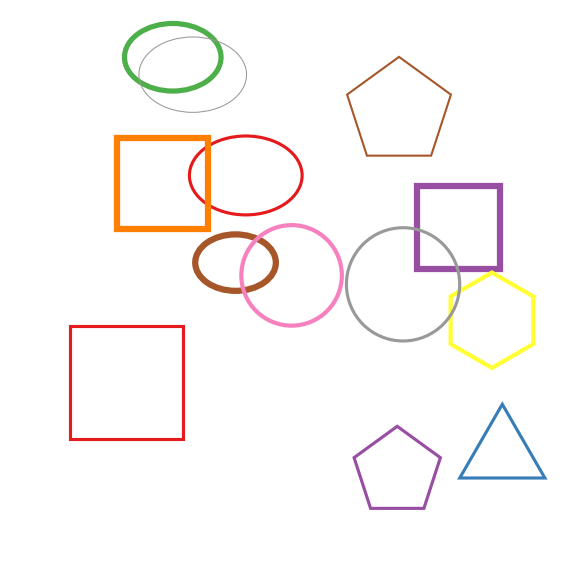[{"shape": "oval", "thickness": 1.5, "radius": 0.49, "center": [0.426, 0.695]}, {"shape": "square", "thickness": 1.5, "radius": 0.49, "center": [0.218, 0.336]}, {"shape": "triangle", "thickness": 1.5, "radius": 0.43, "center": [0.87, 0.214]}, {"shape": "oval", "thickness": 2.5, "radius": 0.42, "center": [0.299, 0.9]}, {"shape": "pentagon", "thickness": 1.5, "radius": 0.39, "center": [0.688, 0.182]}, {"shape": "square", "thickness": 3, "radius": 0.36, "center": [0.794, 0.605]}, {"shape": "square", "thickness": 3, "radius": 0.39, "center": [0.281, 0.681]}, {"shape": "hexagon", "thickness": 2, "radius": 0.41, "center": [0.852, 0.445]}, {"shape": "pentagon", "thickness": 1, "radius": 0.47, "center": [0.691, 0.806]}, {"shape": "oval", "thickness": 3, "radius": 0.35, "center": [0.408, 0.544]}, {"shape": "circle", "thickness": 2, "radius": 0.44, "center": [0.505, 0.522]}, {"shape": "oval", "thickness": 0.5, "radius": 0.47, "center": [0.334, 0.87]}, {"shape": "circle", "thickness": 1.5, "radius": 0.49, "center": [0.698, 0.507]}]